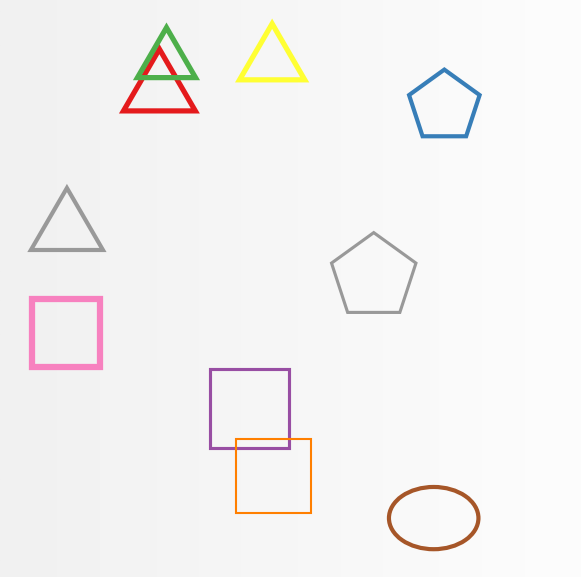[{"shape": "triangle", "thickness": 2.5, "radius": 0.36, "center": [0.274, 0.843]}, {"shape": "pentagon", "thickness": 2, "radius": 0.32, "center": [0.764, 0.815]}, {"shape": "triangle", "thickness": 2.5, "radius": 0.29, "center": [0.286, 0.894]}, {"shape": "square", "thickness": 1.5, "radius": 0.34, "center": [0.429, 0.292]}, {"shape": "square", "thickness": 1, "radius": 0.32, "center": [0.471, 0.175]}, {"shape": "triangle", "thickness": 2.5, "radius": 0.32, "center": [0.468, 0.893]}, {"shape": "oval", "thickness": 2, "radius": 0.38, "center": [0.746, 0.102]}, {"shape": "square", "thickness": 3, "radius": 0.29, "center": [0.113, 0.423]}, {"shape": "pentagon", "thickness": 1.5, "radius": 0.38, "center": [0.643, 0.52]}, {"shape": "triangle", "thickness": 2, "radius": 0.36, "center": [0.115, 0.602]}]